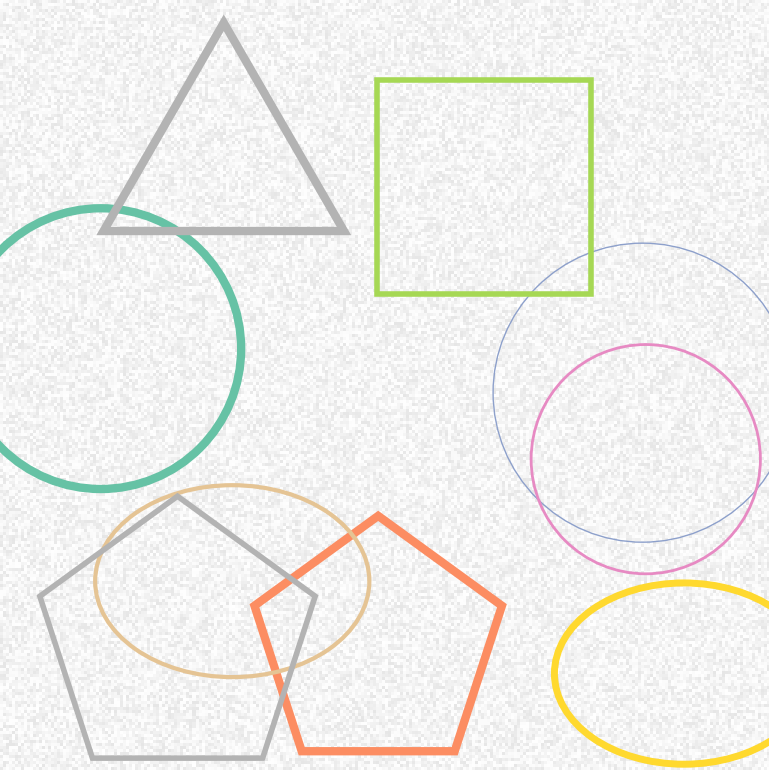[{"shape": "circle", "thickness": 3, "radius": 0.91, "center": [0.131, 0.547]}, {"shape": "pentagon", "thickness": 3, "radius": 0.84, "center": [0.491, 0.161]}, {"shape": "circle", "thickness": 0.5, "radius": 0.97, "center": [0.835, 0.49]}, {"shape": "circle", "thickness": 1, "radius": 0.74, "center": [0.839, 0.404]}, {"shape": "square", "thickness": 2, "radius": 0.7, "center": [0.629, 0.757]}, {"shape": "oval", "thickness": 2.5, "radius": 0.84, "center": [0.888, 0.125]}, {"shape": "oval", "thickness": 1.5, "radius": 0.89, "center": [0.302, 0.245]}, {"shape": "triangle", "thickness": 3, "radius": 0.9, "center": [0.291, 0.79]}, {"shape": "pentagon", "thickness": 2, "radius": 0.94, "center": [0.231, 0.168]}]